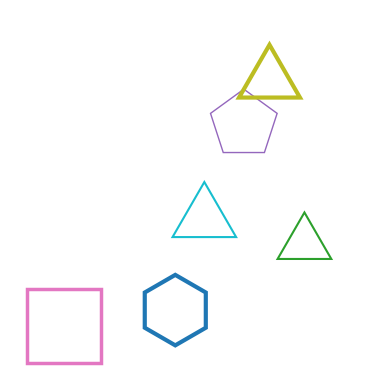[{"shape": "hexagon", "thickness": 3, "radius": 0.46, "center": [0.455, 0.195]}, {"shape": "triangle", "thickness": 1.5, "radius": 0.4, "center": [0.791, 0.368]}, {"shape": "pentagon", "thickness": 1, "radius": 0.45, "center": [0.633, 0.677]}, {"shape": "square", "thickness": 2.5, "radius": 0.48, "center": [0.166, 0.152]}, {"shape": "triangle", "thickness": 3, "radius": 0.46, "center": [0.7, 0.792]}, {"shape": "triangle", "thickness": 1.5, "radius": 0.48, "center": [0.531, 0.432]}]